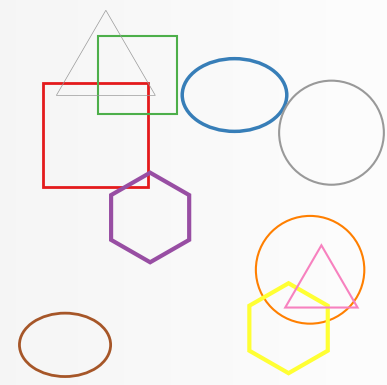[{"shape": "square", "thickness": 2, "radius": 0.68, "center": [0.247, 0.65]}, {"shape": "oval", "thickness": 2.5, "radius": 0.67, "center": [0.605, 0.753]}, {"shape": "square", "thickness": 1.5, "radius": 0.51, "center": [0.354, 0.805]}, {"shape": "hexagon", "thickness": 3, "radius": 0.58, "center": [0.387, 0.435]}, {"shape": "circle", "thickness": 1.5, "radius": 0.7, "center": [0.8, 0.299]}, {"shape": "hexagon", "thickness": 3, "radius": 0.58, "center": [0.745, 0.148]}, {"shape": "oval", "thickness": 2, "radius": 0.59, "center": [0.168, 0.104]}, {"shape": "triangle", "thickness": 1.5, "radius": 0.54, "center": [0.829, 0.255]}, {"shape": "circle", "thickness": 1.5, "radius": 0.68, "center": [0.855, 0.655]}, {"shape": "triangle", "thickness": 0.5, "radius": 0.74, "center": [0.273, 0.826]}]